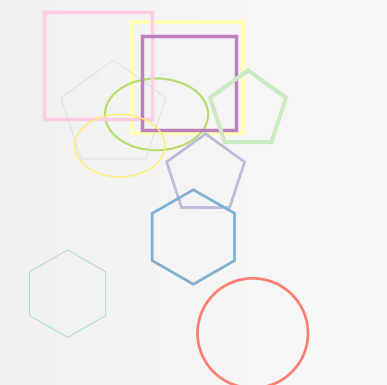[{"shape": "hexagon", "thickness": 0.5, "radius": 0.57, "center": [0.174, 0.237]}, {"shape": "square", "thickness": 3, "radius": 0.72, "center": [0.485, 0.799]}, {"shape": "pentagon", "thickness": 2, "radius": 0.53, "center": [0.531, 0.547]}, {"shape": "circle", "thickness": 2, "radius": 0.71, "center": [0.652, 0.134]}, {"shape": "hexagon", "thickness": 2, "radius": 0.61, "center": [0.499, 0.384]}, {"shape": "oval", "thickness": 1.5, "radius": 0.67, "center": [0.404, 0.703]}, {"shape": "square", "thickness": 2.5, "radius": 0.69, "center": [0.253, 0.829]}, {"shape": "pentagon", "thickness": 0.5, "radius": 0.71, "center": [0.293, 0.702]}, {"shape": "square", "thickness": 2.5, "radius": 0.61, "center": [0.488, 0.785]}, {"shape": "pentagon", "thickness": 3, "radius": 0.51, "center": [0.64, 0.714]}, {"shape": "oval", "thickness": 1, "radius": 0.58, "center": [0.309, 0.622]}]